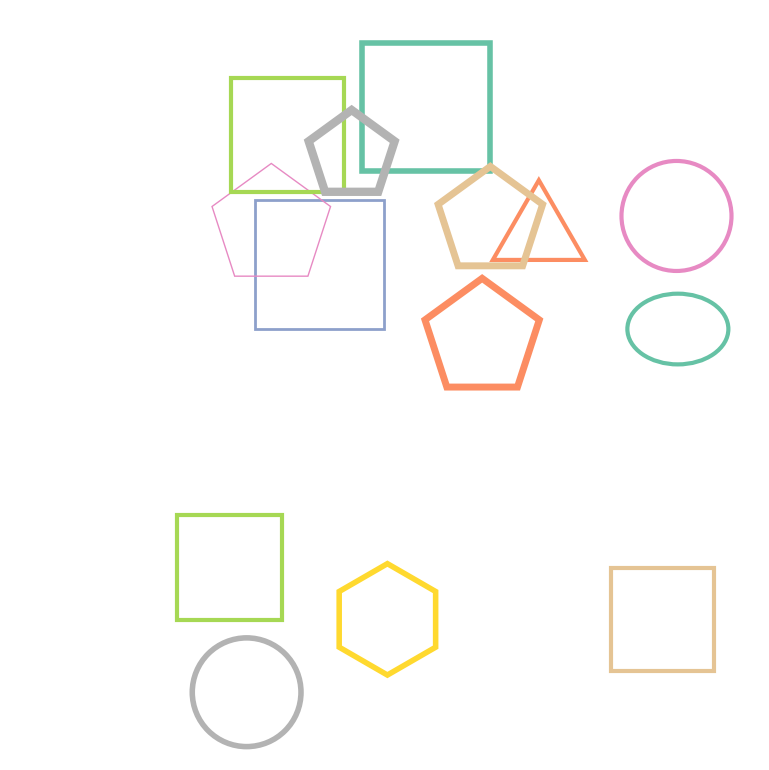[{"shape": "square", "thickness": 2, "radius": 0.42, "center": [0.553, 0.861]}, {"shape": "oval", "thickness": 1.5, "radius": 0.33, "center": [0.88, 0.573]}, {"shape": "triangle", "thickness": 1.5, "radius": 0.34, "center": [0.7, 0.697]}, {"shape": "pentagon", "thickness": 2.5, "radius": 0.39, "center": [0.626, 0.56]}, {"shape": "square", "thickness": 1, "radius": 0.42, "center": [0.415, 0.657]}, {"shape": "circle", "thickness": 1.5, "radius": 0.36, "center": [0.879, 0.72]}, {"shape": "pentagon", "thickness": 0.5, "radius": 0.4, "center": [0.352, 0.707]}, {"shape": "square", "thickness": 1.5, "radius": 0.37, "center": [0.373, 0.825]}, {"shape": "square", "thickness": 1.5, "radius": 0.34, "center": [0.298, 0.263]}, {"shape": "hexagon", "thickness": 2, "radius": 0.36, "center": [0.503, 0.196]}, {"shape": "square", "thickness": 1.5, "radius": 0.33, "center": [0.86, 0.196]}, {"shape": "pentagon", "thickness": 2.5, "radius": 0.36, "center": [0.637, 0.713]}, {"shape": "pentagon", "thickness": 3, "radius": 0.29, "center": [0.457, 0.798]}, {"shape": "circle", "thickness": 2, "radius": 0.35, "center": [0.32, 0.101]}]